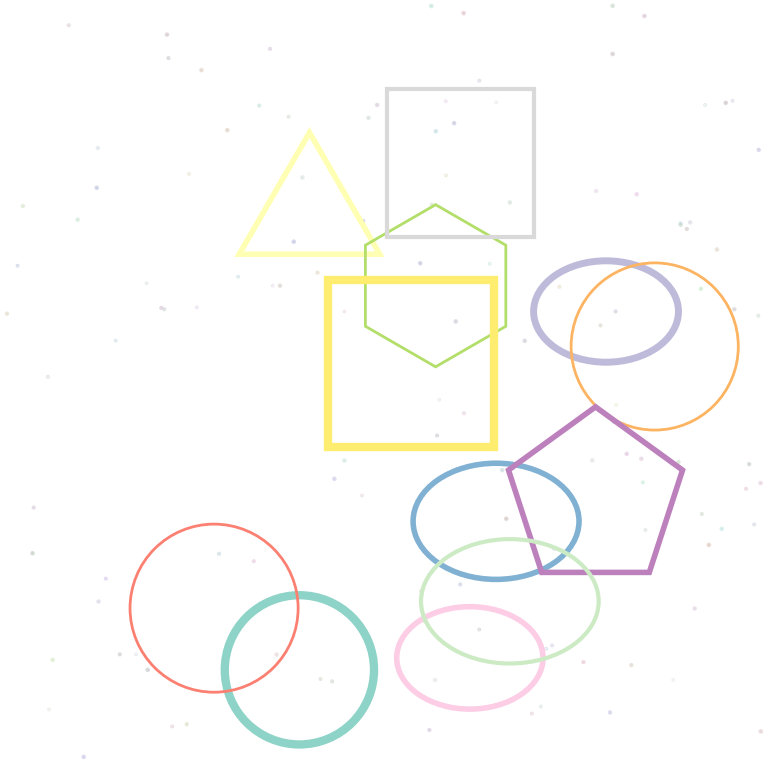[{"shape": "circle", "thickness": 3, "radius": 0.48, "center": [0.389, 0.13]}, {"shape": "triangle", "thickness": 2, "radius": 0.53, "center": [0.402, 0.722]}, {"shape": "oval", "thickness": 2.5, "radius": 0.47, "center": [0.787, 0.595]}, {"shape": "circle", "thickness": 1, "radius": 0.55, "center": [0.278, 0.21]}, {"shape": "oval", "thickness": 2, "radius": 0.54, "center": [0.644, 0.323]}, {"shape": "circle", "thickness": 1, "radius": 0.54, "center": [0.85, 0.55]}, {"shape": "hexagon", "thickness": 1, "radius": 0.53, "center": [0.566, 0.629]}, {"shape": "oval", "thickness": 2, "radius": 0.48, "center": [0.61, 0.146]}, {"shape": "square", "thickness": 1.5, "radius": 0.48, "center": [0.598, 0.788]}, {"shape": "pentagon", "thickness": 2, "radius": 0.59, "center": [0.773, 0.353]}, {"shape": "oval", "thickness": 1.5, "radius": 0.58, "center": [0.662, 0.219]}, {"shape": "square", "thickness": 3, "radius": 0.54, "center": [0.534, 0.528]}]